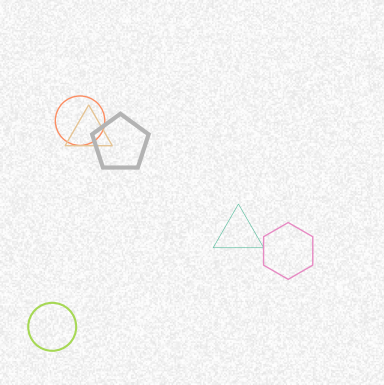[{"shape": "triangle", "thickness": 0.5, "radius": 0.38, "center": [0.619, 0.394]}, {"shape": "circle", "thickness": 1, "radius": 0.32, "center": [0.208, 0.686]}, {"shape": "hexagon", "thickness": 1, "radius": 0.37, "center": [0.749, 0.348]}, {"shape": "circle", "thickness": 1.5, "radius": 0.31, "center": [0.136, 0.151]}, {"shape": "triangle", "thickness": 1, "radius": 0.35, "center": [0.23, 0.657]}, {"shape": "pentagon", "thickness": 3, "radius": 0.39, "center": [0.313, 0.627]}]